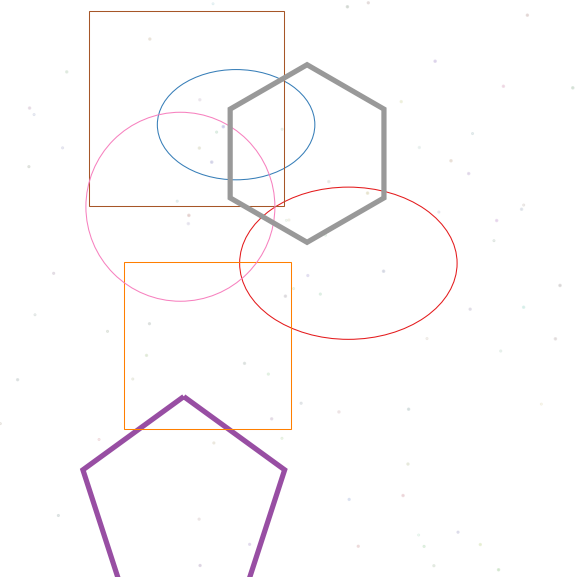[{"shape": "oval", "thickness": 0.5, "radius": 0.94, "center": [0.603, 0.543]}, {"shape": "oval", "thickness": 0.5, "radius": 0.68, "center": [0.409, 0.783]}, {"shape": "pentagon", "thickness": 2.5, "radius": 0.92, "center": [0.318, 0.129]}, {"shape": "square", "thickness": 0.5, "radius": 0.72, "center": [0.359, 0.401]}, {"shape": "square", "thickness": 0.5, "radius": 0.85, "center": [0.323, 0.811]}, {"shape": "circle", "thickness": 0.5, "radius": 0.82, "center": [0.312, 0.641]}, {"shape": "hexagon", "thickness": 2.5, "radius": 0.77, "center": [0.532, 0.733]}]